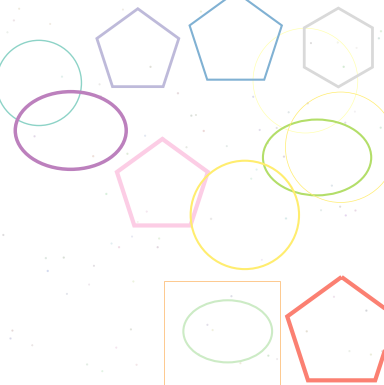[{"shape": "circle", "thickness": 1, "radius": 0.55, "center": [0.101, 0.785]}, {"shape": "circle", "thickness": 0.5, "radius": 0.68, "center": [0.793, 0.791]}, {"shape": "pentagon", "thickness": 2, "radius": 0.56, "center": [0.358, 0.865]}, {"shape": "pentagon", "thickness": 3, "radius": 0.74, "center": [0.887, 0.132]}, {"shape": "pentagon", "thickness": 1.5, "radius": 0.63, "center": [0.612, 0.895]}, {"shape": "square", "thickness": 0.5, "radius": 0.75, "center": [0.576, 0.12]}, {"shape": "oval", "thickness": 1.5, "radius": 0.7, "center": [0.824, 0.591]}, {"shape": "pentagon", "thickness": 3, "radius": 0.62, "center": [0.422, 0.515]}, {"shape": "hexagon", "thickness": 2, "radius": 0.51, "center": [0.879, 0.877]}, {"shape": "oval", "thickness": 2.5, "radius": 0.72, "center": [0.184, 0.661]}, {"shape": "oval", "thickness": 1.5, "radius": 0.58, "center": [0.592, 0.139]}, {"shape": "circle", "thickness": 1.5, "radius": 0.7, "center": [0.636, 0.442]}, {"shape": "circle", "thickness": 0.5, "radius": 0.72, "center": [0.885, 0.618]}]